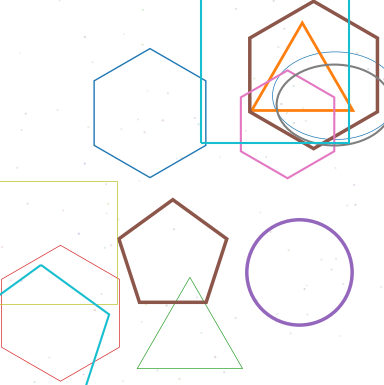[{"shape": "oval", "thickness": 0.5, "radius": 0.81, "center": [0.871, 0.751]}, {"shape": "hexagon", "thickness": 1, "radius": 0.84, "center": [0.39, 0.706]}, {"shape": "triangle", "thickness": 2, "radius": 0.76, "center": [0.785, 0.789]}, {"shape": "triangle", "thickness": 0.5, "radius": 0.79, "center": [0.493, 0.122]}, {"shape": "hexagon", "thickness": 0.5, "radius": 0.88, "center": [0.157, 0.186]}, {"shape": "circle", "thickness": 2.5, "radius": 0.68, "center": [0.778, 0.292]}, {"shape": "pentagon", "thickness": 2.5, "radius": 0.74, "center": [0.449, 0.334]}, {"shape": "hexagon", "thickness": 2.5, "radius": 0.96, "center": [0.815, 0.805]}, {"shape": "hexagon", "thickness": 1.5, "radius": 0.7, "center": [0.747, 0.677]}, {"shape": "oval", "thickness": 1.5, "radius": 0.75, "center": [0.869, 0.727]}, {"shape": "square", "thickness": 0.5, "radius": 0.8, "center": [0.143, 0.37]}, {"shape": "pentagon", "thickness": 1.5, "radius": 0.93, "center": [0.106, 0.126]}, {"shape": "square", "thickness": 1.5, "radius": 0.96, "center": [0.714, 0.821]}]